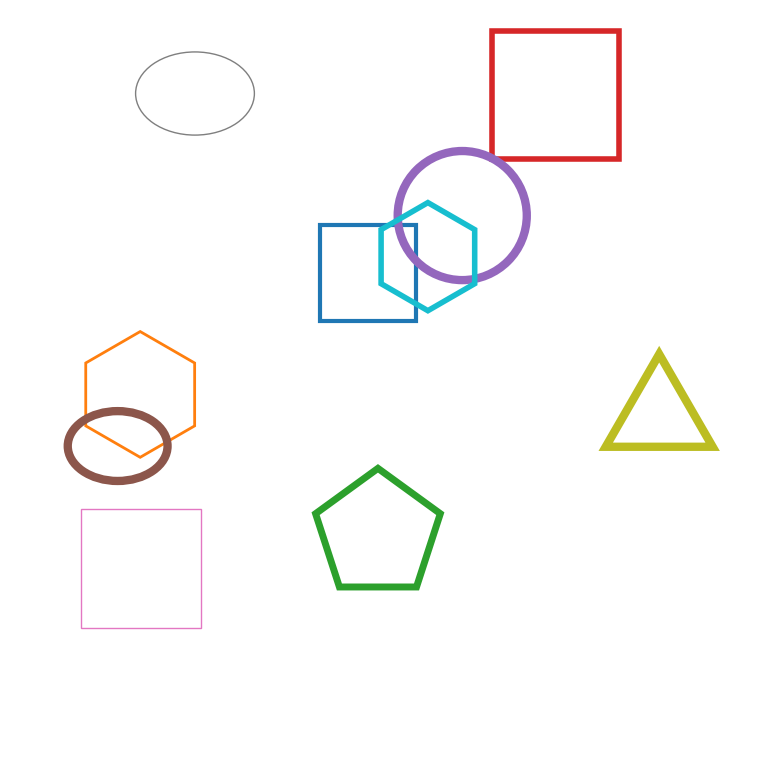[{"shape": "square", "thickness": 1.5, "radius": 0.31, "center": [0.478, 0.645]}, {"shape": "hexagon", "thickness": 1, "radius": 0.41, "center": [0.182, 0.488]}, {"shape": "pentagon", "thickness": 2.5, "radius": 0.43, "center": [0.491, 0.307]}, {"shape": "square", "thickness": 2, "radius": 0.41, "center": [0.721, 0.877]}, {"shape": "circle", "thickness": 3, "radius": 0.42, "center": [0.6, 0.72]}, {"shape": "oval", "thickness": 3, "radius": 0.32, "center": [0.153, 0.421]}, {"shape": "square", "thickness": 0.5, "radius": 0.39, "center": [0.183, 0.262]}, {"shape": "oval", "thickness": 0.5, "radius": 0.39, "center": [0.253, 0.879]}, {"shape": "triangle", "thickness": 3, "radius": 0.4, "center": [0.856, 0.46]}, {"shape": "hexagon", "thickness": 2, "radius": 0.35, "center": [0.556, 0.667]}]